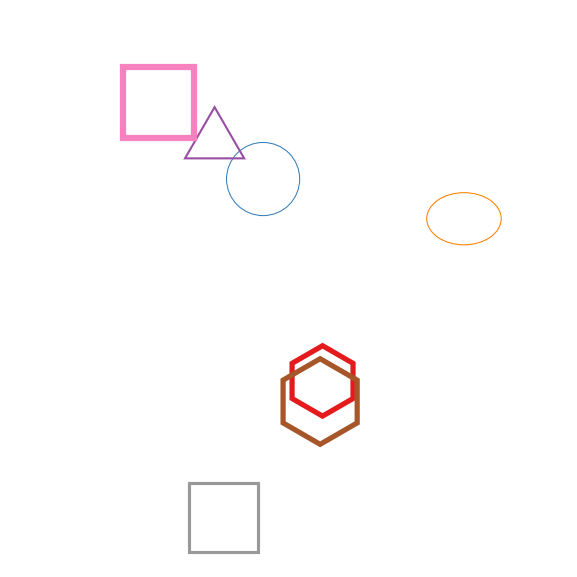[{"shape": "hexagon", "thickness": 2.5, "radius": 0.3, "center": [0.559, 0.34]}, {"shape": "circle", "thickness": 0.5, "radius": 0.32, "center": [0.456, 0.689]}, {"shape": "triangle", "thickness": 1, "radius": 0.3, "center": [0.372, 0.754]}, {"shape": "oval", "thickness": 0.5, "radius": 0.32, "center": [0.803, 0.62]}, {"shape": "hexagon", "thickness": 2.5, "radius": 0.37, "center": [0.554, 0.304]}, {"shape": "square", "thickness": 3, "radius": 0.31, "center": [0.275, 0.822]}, {"shape": "square", "thickness": 1.5, "radius": 0.3, "center": [0.386, 0.104]}]